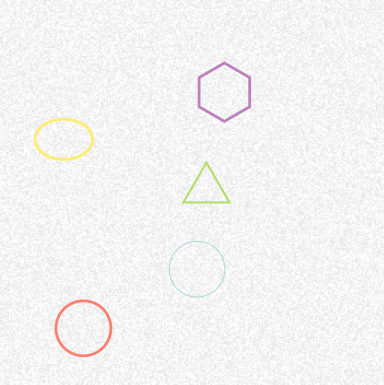[{"shape": "circle", "thickness": 0.5, "radius": 0.36, "center": [0.512, 0.301]}, {"shape": "circle", "thickness": 2, "radius": 0.36, "center": [0.217, 0.147]}, {"shape": "triangle", "thickness": 1.5, "radius": 0.35, "center": [0.536, 0.509]}, {"shape": "hexagon", "thickness": 2, "radius": 0.38, "center": [0.583, 0.761]}, {"shape": "oval", "thickness": 2, "radius": 0.37, "center": [0.166, 0.638]}]